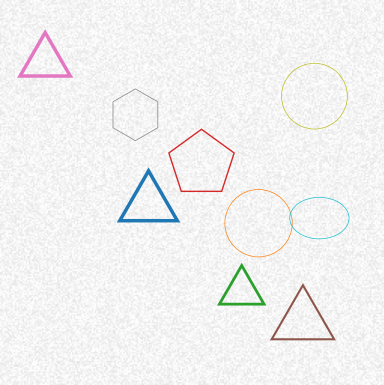[{"shape": "triangle", "thickness": 2.5, "radius": 0.43, "center": [0.386, 0.47]}, {"shape": "circle", "thickness": 0.5, "radius": 0.44, "center": [0.672, 0.42]}, {"shape": "triangle", "thickness": 2, "radius": 0.33, "center": [0.628, 0.243]}, {"shape": "pentagon", "thickness": 1, "radius": 0.45, "center": [0.523, 0.575]}, {"shape": "triangle", "thickness": 1.5, "radius": 0.47, "center": [0.787, 0.166]}, {"shape": "triangle", "thickness": 2.5, "radius": 0.38, "center": [0.117, 0.84]}, {"shape": "hexagon", "thickness": 0.5, "radius": 0.34, "center": [0.352, 0.702]}, {"shape": "circle", "thickness": 0.5, "radius": 0.43, "center": [0.817, 0.75]}, {"shape": "oval", "thickness": 0.5, "radius": 0.39, "center": [0.83, 0.434]}]